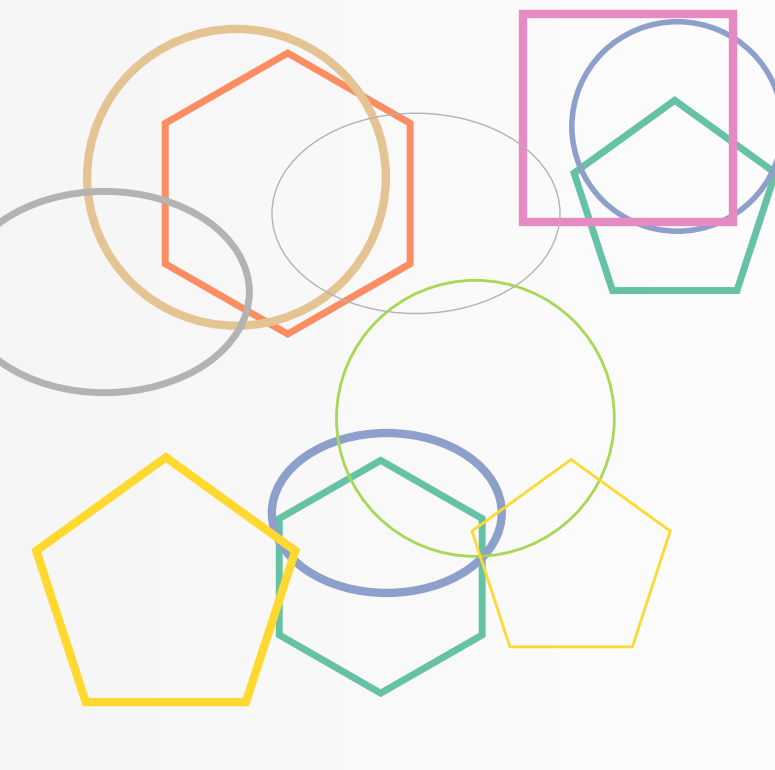[{"shape": "hexagon", "thickness": 2.5, "radius": 0.76, "center": [0.491, 0.251]}, {"shape": "pentagon", "thickness": 2.5, "radius": 0.68, "center": [0.871, 0.733]}, {"shape": "hexagon", "thickness": 2.5, "radius": 0.91, "center": [0.371, 0.749]}, {"shape": "circle", "thickness": 2, "radius": 0.68, "center": [0.874, 0.836]}, {"shape": "oval", "thickness": 3, "radius": 0.74, "center": [0.499, 0.334]}, {"shape": "square", "thickness": 3, "radius": 0.68, "center": [0.81, 0.847]}, {"shape": "circle", "thickness": 1, "radius": 0.9, "center": [0.613, 0.457]}, {"shape": "pentagon", "thickness": 3, "radius": 0.88, "center": [0.214, 0.23]}, {"shape": "pentagon", "thickness": 1, "radius": 0.67, "center": [0.737, 0.269]}, {"shape": "circle", "thickness": 3, "radius": 0.96, "center": [0.305, 0.77]}, {"shape": "oval", "thickness": 0.5, "radius": 0.93, "center": [0.537, 0.723]}, {"shape": "oval", "thickness": 2.5, "radius": 0.93, "center": [0.135, 0.621]}]